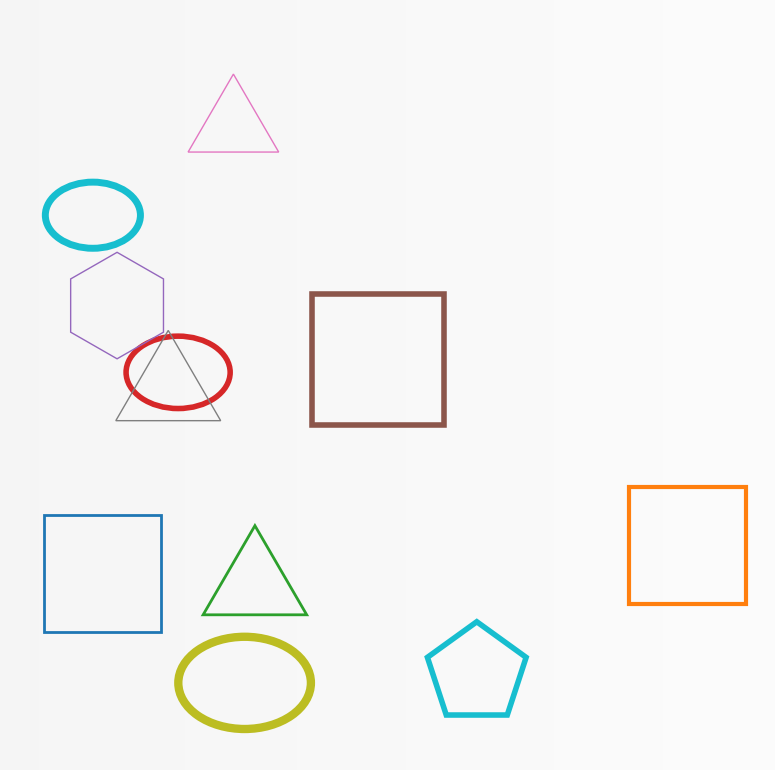[{"shape": "square", "thickness": 1, "radius": 0.38, "center": [0.132, 0.255]}, {"shape": "square", "thickness": 1.5, "radius": 0.38, "center": [0.887, 0.292]}, {"shape": "triangle", "thickness": 1, "radius": 0.39, "center": [0.329, 0.24]}, {"shape": "oval", "thickness": 2, "radius": 0.34, "center": [0.23, 0.516]}, {"shape": "hexagon", "thickness": 0.5, "radius": 0.35, "center": [0.151, 0.603]}, {"shape": "square", "thickness": 2, "radius": 0.42, "center": [0.488, 0.533]}, {"shape": "triangle", "thickness": 0.5, "radius": 0.34, "center": [0.301, 0.836]}, {"shape": "triangle", "thickness": 0.5, "radius": 0.39, "center": [0.217, 0.493]}, {"shape": "oval", "thickness": 3, "radius": 0.43, "center": [0.316, 0.113]}, {"shape": "oval", "thickness": 2.5, "radius": 0.31, "center": [0.12, 0.721]}, {"shape": "pentagon", "thickness": 2, "radius": 0.33, "center": [0.615, 0.126]}]